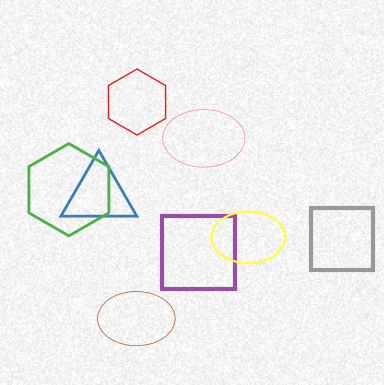[{"shape": "hexagon", "thickness": 1, "radius": 0.43, "center": [0.356, 0.735]}, {"shape": "triangle", "thickness": 2, "radius": 0.57, "center": [0.257, 0.495]}, {"shape": "hexagon", "thickness": 2, "radius": 0.6, "center": [0.179, 0.507]}, {"shape": "square", "thickness": 3, "radius": 0.47, "center": [0.516, 0.345]}, {"shape": "oval", "thickness": 1.5, "radius": 0.48, "center": [0.645, 0.383]}, {"shape": "oval", "thickness": 0.5, "radius": 0.5, "center": [0.354, 0.172]}, {"shape": "oval", "thickness": 0.5, "radius": 0.53, "center": [0.529, 0.641]}, {"shape": "square", "thickness": 3, "radius": 0.4, "center": [0.889, 0.379]}]